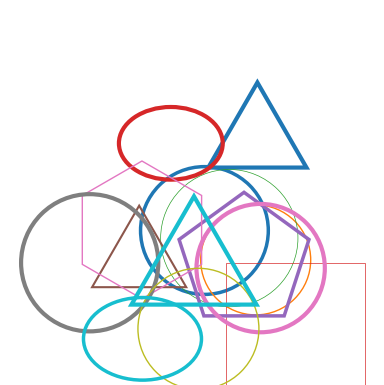[{"shape": "triangle", "thickness": 3, "radius": 0.74, "center": [0.669, 0.638]}, {"shape": "circle", "thickness": 2.5, "radius": 0.83, "center": [0.531, 0.401]}, {"shape": "circle", "thickness": 1, "radius": 0.71, "center": [0.664, 0.325]}, {"shape": "circle", "thickness": 0.5, "radius": 0.89, "center": [0.596, 0.382]}, {"shape": "oval", "thickness": 3, "radius": 0.67, "center": [0.444, 0.628]}, {"shape": "square", "thickness": 0.5, "radius": 0.9, "center": [0.768, 0.138]}, {"shape": "pentagon", "thickness": 2.5, "radius": 0.89, "center": [0.634, 0.323]}, {"shape": "triangle", "thickness": 1.5, "radius": 0.71, "center": [0.361, 0.325]}, {"shape": "circle", "thickness": 3, "radius": 0.83, "center": [0.677, 0.304]}, {"shape": "hexagon", "thickness": 1, "radius": 0.89, "center": [0.369, 0.403]}, {"shape": "circle", "thickness": 3, "radius": 0.89, "center": [0.233, 0.317]}, {"shape": "circle", "thickness": 1, "radius": 0.79, "center": [0.515, 0.146]}, {"shape": "oval", "thickness": 2.5, "radius": 0.77, "center": [0.37, 0.12]}, {"shape": "triangle", "thickness": 3, "radius": 0.94, "center": [0.504, 0.303]}]